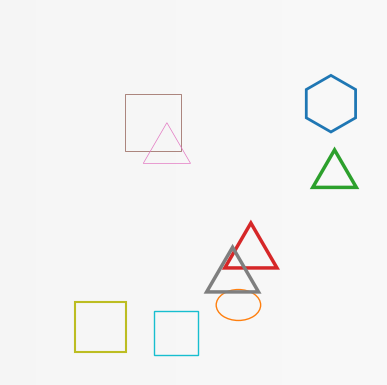[{"shape": "hexagon", "thickness": 2, "radius": 0.37, "center": [0.854, 0.731]}, {"shape": "oval", "thickness": 1, "radius": 0.29, "center": [0.615, 0.208]}, {"shape": "triangle", "thickness": 2.5, "radius": 0.32, "center": [0.863, 0.546]}, {"shape": "triangle", "thickness": 2.5, "radius": 0.39, "center": [0.647, 0.343]}, {"shape": "square", "thickness": 0.5, "radius": 0.37, "center": [0.395, 0.682]}, {"shape": "triangle", "thickness": 0.5, "radius": 0.35, "center": [0.431, 0.611]}, {"shape": "triangle", "thickness": 2.5, "radius": 0.39, "center": [0.6, 0.28]}, {"shape": "square", "thickness": 1.5, "radius": 0.33, "center": [0.259, 0.15]}, {"shape": "square", "thickness": 1, "radius": 0.29, "center": [0.454, 0.136]}]